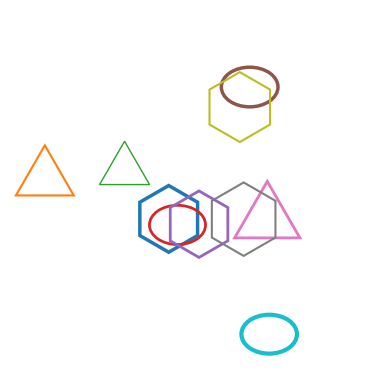[{"shape": "hexagon", "thickness": 2.5, "radius": 0.43, "center": [0.438, 0.431]}, {"shape": "triangle", "thickness": 1.5, "radius": 0.43, "center": [0.116, 0.536]}, {"shape": "triangle", "thickness": 1, "radius": 0.37, "center": [0.324, 0.558]}, {"shape": "oval", "thickness": 2, "radius": 0.36, "center": [0.461, 0.416]}, {"shape": "hexagon", "thickness": 2, "radius": 0.43, "center": [0.517, 0.418]}, {"shape": "oval", "thickness": 2.5, "radius": 0.37, "center": [0.648, 0.774]}, {"shape": "triangle", "thickness": 2, "radius": 0.49, "center": [0.694, 0.431]}, {"shape": "hexagon", "thickness": 1.5, "radius": 0.48, "center": [0.633, 0.431]}, {"shape": "hexagon", "thickness": 1.5, "radius": 0.45, "center": [0.623, 0.722]}, {"shape": "oval", "thickness": 3, "radius": 0.36, "center": [0.699, 0.132]}]